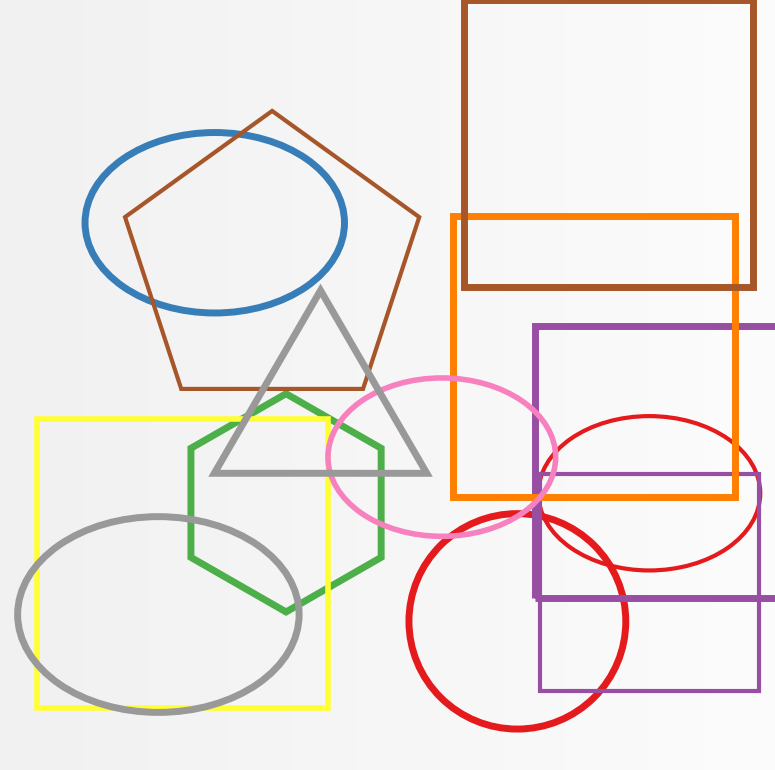[{"shape": "circle", "thickness": 2.5, "radius": 0.7, "center": [0.668, 0.193]}, {"shape": "oval", "thickness": 1.5, "radius": 0.72, "center": [0.838, 0.359]}, {"shape": "oval", "thickness": 2.5, "radius": 0.84, "center": [0.277, 0.711]}, {"shape": "hexagon", "thickness": 2.5, "radius": 0.71, "center": [0.369, 0.347]}, {"shape": "square", "thickness": 2.5, "radius": 0.88, "center": [0.866, 0.4]}, {"shape": "square", "thickness": 1.5, "radius": 0.7, "center": [0.838, 0.244]}, {"shape": "square", "thickness": 2.5, "radius": 0.91, "center": [0.766, 0.537]}, {"shape": "square", "thickness": 2, "radius": 0.94, "center": [0.235, 0.268]}, {"shape": "square", "thickness": 2.5, "radius": 0.93, "center": [0.785, 0.814]}, {"shape": "pentagon", "thickness": 1.5, "radius": 1.0, "center": [0.351, 0.656]}, {"shape": "oval", "thickness": 2, "radius": 0.73, "center": [0.57, 0.406]}, {"shape": "oval", "thickness": 2.5, "radius": 0.91, "center": [0.204, 0.202]}, {"shape": "triangle", "thickness": 2.5, "radius": 0.79, "center": [0.414, 0.464]}]